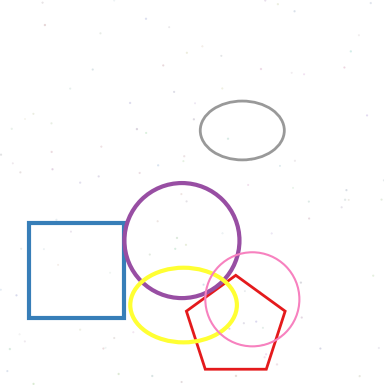[{"shape": "pentagon", "thickness": 2, "radius": 0.67, "center": [0.612, 0.15]}, {"shape": "square", "thickness": 3, "radius": 0.62, "center": [0.198, 0.297]}, {"shape": "circle", "thickness": 3, "radius": 0.75, "center": [0.473, 0.375]}, {"shape": "oval", "thickness": 3, "radius": 0.69, "center": [0.477, 0.208]}, {"shape": "circle", "thickness": 1.5, "radius": 0.61, "center": [0.655, 0.223]}, {"shape": "oval", "thickness": 2, "radius": 0.55, "center": [0.629, 0.661]}]